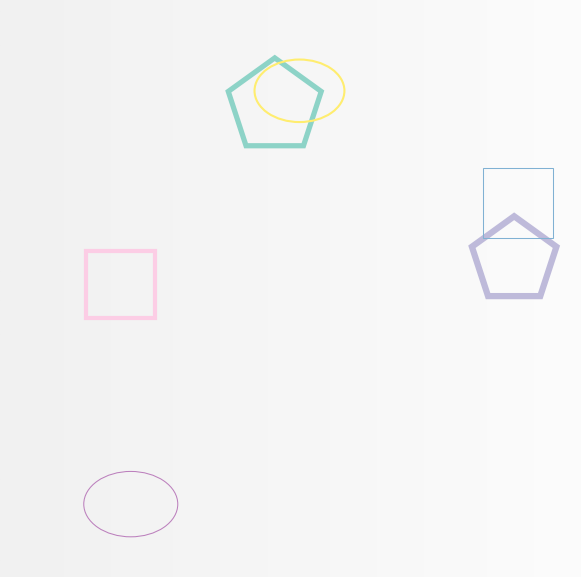[{"shape": "pentagon", "thickness": 2.5, "radius": 0.42, "center": [0.473, 0.815]}, {"shape": "pentagon", "thickness": 3, "radius": 0.38, "center": [0.885, 0.548]}, {"shape": "square", "thickness": 0.5, "radius": 0.3, "center": [0.892, 0.648]}, {"shape": "square", "thickness": 2, "radius": 0.29, "center": [0.208, 0.507]}, {"shape": "oval", "thickness": 0.5, "radius": 0.4, "center": [0.225, 0.126]}, {"shape": "oval", "thickness": 1, "radius": 0.39, "center": [0.515, 0.842]}]